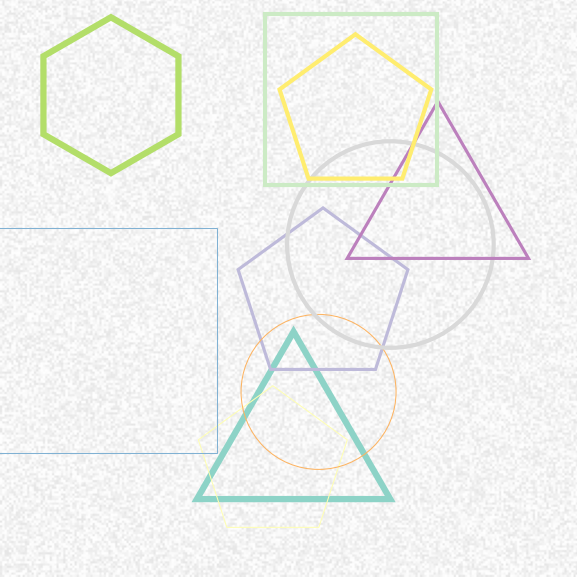[{"shape": "triangle", "thickness": 3, "radius": 0.97, "center": [0.508, 0.232]}, {"shape": "pentagon", "thickness": 0.5, "radius": 0.68, "center": [0.472, 0.196]}, {"shape": "pentagon", "thickness": 1.5, "radius": 0.77, "center": [0.559, 0.485]}, {"shape": "square", "thickness": 0.5, "radius": 0.97, "center": [0.182, 0.409]}, {"shape": "circle", "thickness": 0.5, "radius": 0.67, "center": [0.552, 0.321]}, {"shape": "hexagon", "thickness": 3, "radius": 0.67, "center": [0.192, 0.834]}, {"shape": "circle", "thickness": 2, "radius": 0.89, "center": [0.676, 0.576]}, {"shape": "triangle", "thickness": 1.5, "radius": 0.91, "center": [0.758, 0.642]}, {"shape": "square", "thickness": 2, "radius": 0.74, "center": [0.608, 0.827]}, {"shape": "pentagon", "thickness": 2, "radius": 0.69, "center": [0.615, 0.802]}]